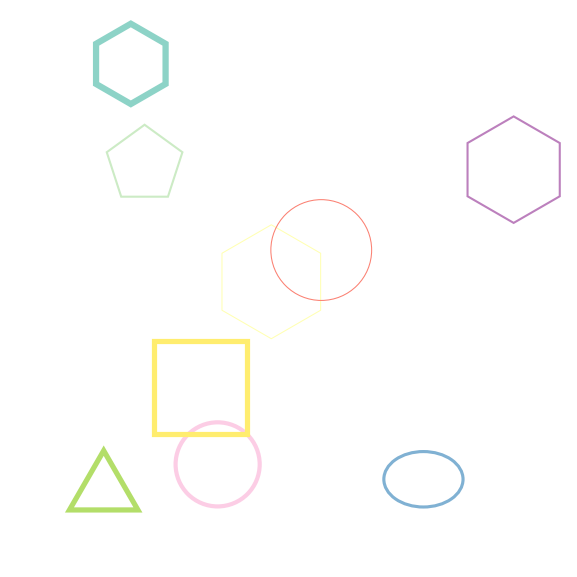[{"shape": "hexagon", "thickness": 3, "radius": 0.35, "center": [0.227, 0.889]}, {"shape": "hexagon", "thickness": 0.5, "radius": 0.49, "center": [0.47, 0.511]}, {"shape": "circle", "thickness": 0.5, "radius": 0.44, "center": [0.556, 0.566]}, {"shape": "oval", "thickness": 1.5, "radius": 0.34, "center": [0.733, 0.169]}, {"shape": "triangle", "thickness": 2.5, "radius": 0.34, "center": [0.18, 0.15]}, {"shape": "circle", "thickness": 2, "radius": 0.36, "center": [0.377, 0.195]}, {"shape": "hexagon", "thickness": 1, "radius": 0.46, "center": [0.889, 0.705]}, {"shape": "pentagon", "thickness": 1, "radius": 0.34, "center": [0.25, 0.714]}, {"shape": "square", "thickness": 2.5, "radius": 0.4, "center": [0.347, 0.328]}]